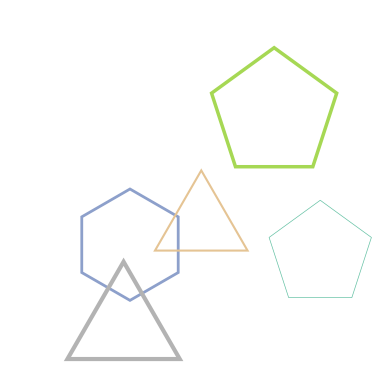[{"shape": "pentagon", "thickness": 0.5, "radius": 0.7, "center": [0.832, 0.34]}, {"shape": "hexagon", "thickness": 2, "radius": 0.72, "center": [0.338, 0.364]}, {"shape": "pentagon", "thickness": 2.5, "radius": 0.85, "center": [0.712, 0.705]}, {"shape": "triangle", "thickness": 1.5, "radius": 0.69, "center": [0.523, 0.419]}, {"shape": "triangle", "thickness": 3, "radius": 0.84, "center": [0.321, 0.152]}]